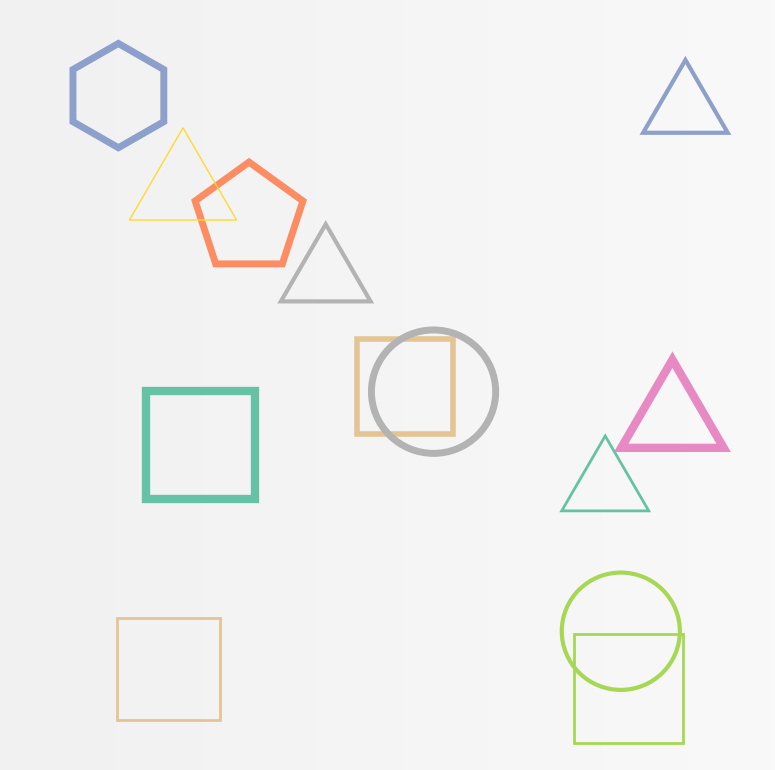[{"shape": "square", "thickness": 3, "radius": 0.35, "center": [0.259, 0.422]}, {"shape": "triangle", "thickness": 1, "radius": 0.32, "center": [0.781, 0.369]}, {"shape": "pentagon", "thickness": 2.5, "radius": 0.37, "center": [0.321, 0.716]}, {"shape": "hexagon", "thickness": 2.5, "radius": 0.34, "center": [0.153, 0.876]}, {"shape": "triangle", "thickness": 1.5, "radius": 0.32, "center": [0.884, 0.859]}, {"shape": "triangle", "thickness": 3, "radius": 0.38, "center": [0.868, 0.457]}, {"shape": "square", "thickness": 1, "radius": 0.35, "center": [0.811, 0.106]}, {"shape": "circle", "thickness": 1.5, "radius": 0.38, "center": [0.801, 0.18]}, {"shape": "triangle", "thickness": 0.5, "radius": 0.4, "center": [0.236, 0.754]}, {"shape": "square", "thickness": 1, "radius": 0.33, "center": [0.218, 0.132]}, {"shape": "square", "thickness": 2, "radius": 0.31, "center": [0.523, 0.498]}, {"shape": "triangle", "thickness": 1.5, "radius": 0.33, "center": [0.42, 0.642]}, {"shape": "circle", "thickness": 2.5, "radius": 0.4, "center": [0.559, 0.491]}]